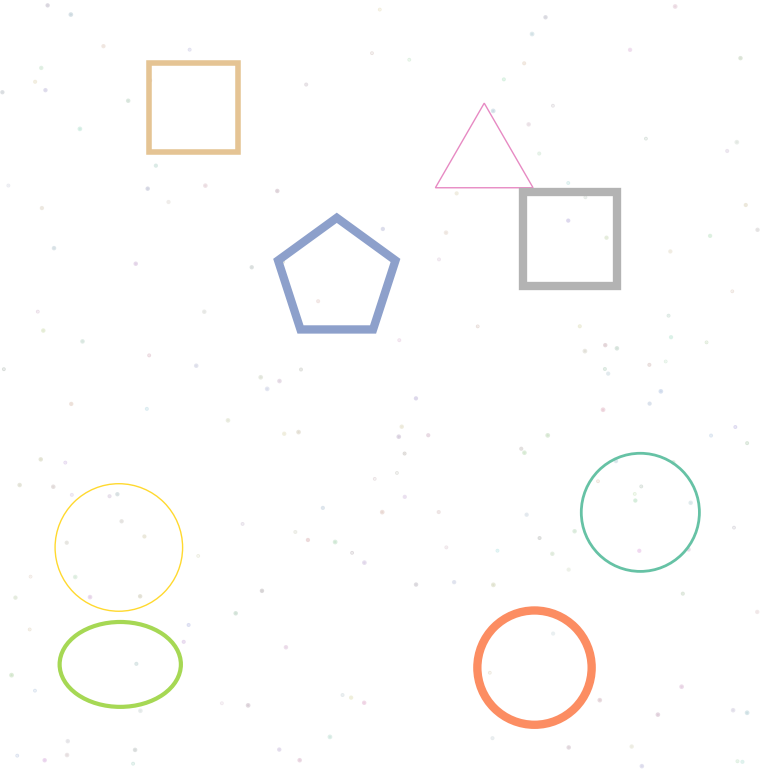[{"shape": "circle", "thickness": 1, "radius": 0.38, "center": [0.832, 0.335]}, {"shape": "circle", "thickness": 3, "radius": 0.37, "center": [0.694, 0.133]}, {"shape": "pentagon", "thickness": 3, "radius": 0.4, "center": [0.437, 0.637]}, {"shape": "triangle", "thickness": 0.5, "radius": 0.37, "center": [0.629, 0.793]}, {"shape": "oval", "thickness": 1.5, "radius": 0.39, "center": [0.156, 0.137]}, {"shape": "circle", "thickness": 0.5, "radius": 0.41, "center": [0.154, 0.289]}, {"shape": "square", "thickness": 2, "radius": 0.29, "center": [0.251, 0.861]}, {"shape": "square", "thickness": 3, "radius": 0.31, "center": [0.741, 0.689]}]